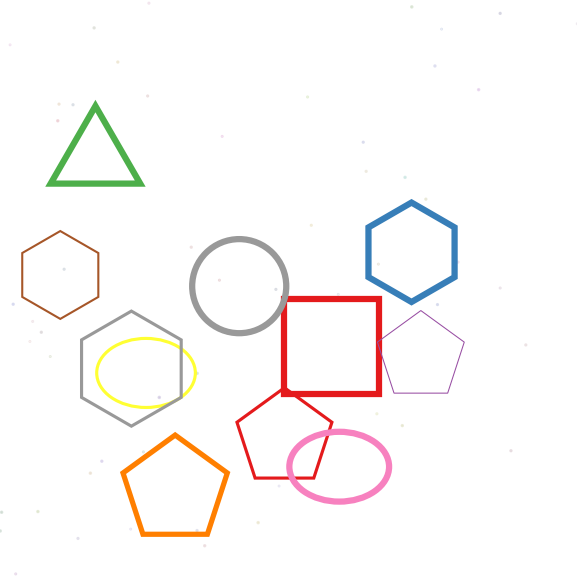[{"shape": "pentagon", "thickness": 1.5, "radius": 0.43, "center": [0.493, 0.241]}, {"shape": "square", "thickness": 3, "radius": 0.41, "center": [0.574, 0.399]}, {"shape": "hexagon", "thickness": 3, "radius": 0.43, "center": [0.713, 0.562]}, {"shape": "triangle", "thickness": 3, "radius": 0.45, "center": [0.165, 0.726]}, {"shape": "pentagon", "thickness": 0.5, "radius": 0.4, "center": [0.729, 0.382]}, {"shape": "pentagon", "thickness": 2.5, "radius": 0.47, "center": [0.303, 0.151]}, {"shape": "oval", "thickness": 1.5, "radius": 0.43, "center": [0.253, 0.353]}, {"shape": "hexagon", "thickness": 1, "radius": 0.38, "center": [0.104, 0.523]}, {"shape": "oval", "thickness": 3, "radius": 0.43, "center": [0.587, 0.191]}, {"shape": "hexagon", "thickness": 1.5, "radius": 0.5, "center": [0.227, 0.361]}, {"shape": "circle", "thickness": 3, "radius": 0.41, "center": [0.414, 0.504]}]